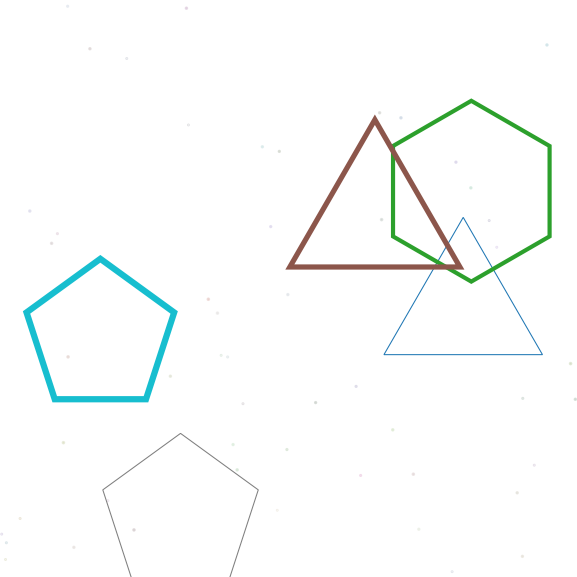[{"shape": "triangle", "thickness": 0.5, "radius": 0.79, "center": [0.802, 0.464]}, {"shape": "hexagon", "thickness": 2, "radius": 0.78, "center": [0.816, 0.668]}, {"shape": "triangle", "thickness": 2.5, "radius": 0.85, "center": [0.649, 0.622]}, {"shape": "pentagon", "thickness": 0.5, "radius": 0.71, "center": [0.313, 0.107]}, {"shape": "pentagon", "thickness": 3, "radius": 0.67, "center": [0.174, 0.417]}]